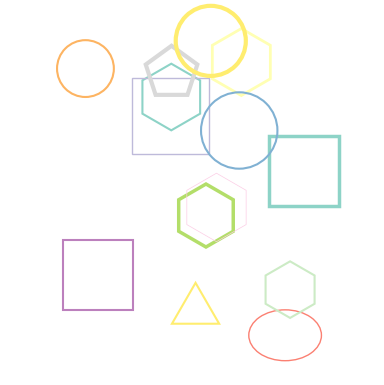[{"shape": "square", "thickness": 2.5, "radius": 0.46, "center": [0.789, 0.557]}, {"shape": "hexagon", "thickness": 1.5, "radius": 0.43, "center": [0.445, 0.748]}, {"shape": "hexagon", "thickness": 2, "radius": 0.43, "center": [0.627, 0.839]}, {"shape": "square", "thickness": 1, "radius": 0.5, "center": [0.442, 0.698]}, {"shape": "oval", "thickness": 1, "radius": 0.47, "center": [0.741, 0.129]}, {"shape": "circle", "thickness": 1.5, "radius": 0.5, "center": [0.621, 0.661]}, {"shape": "circle", "thickness": 1.5, "radius": 0.37, "center": [0.222, 0.822]}, {"shape": "hexagon", "thickness": 2.5, "radius": 0.41, "center": [0.535, 0.44]}, {"shape": "hexagon", "thickness": 0.5, "radius": 0.44, "center": [0.562, 0.461]}, {"shape": "pentagon", "thickness": 3, "radius": 0.35, "center": [0.446, 0.811]}, {"shape": "square", "thickness": 1.5, "radius": 0.46, "center": [0.254, 0.286]}, {"shape": "hexagon", "thickness": 1.5, "radius": 0.37, "center": [0.753, 0.248]}, {"shape": "circle", "thickness": 3, "radius": 0.46, "center": [0.547, 0.894]}, {"shape": "triangle", "thickness": 1.5, "radius": 0.35, "center": [0.508, 0.195]}]